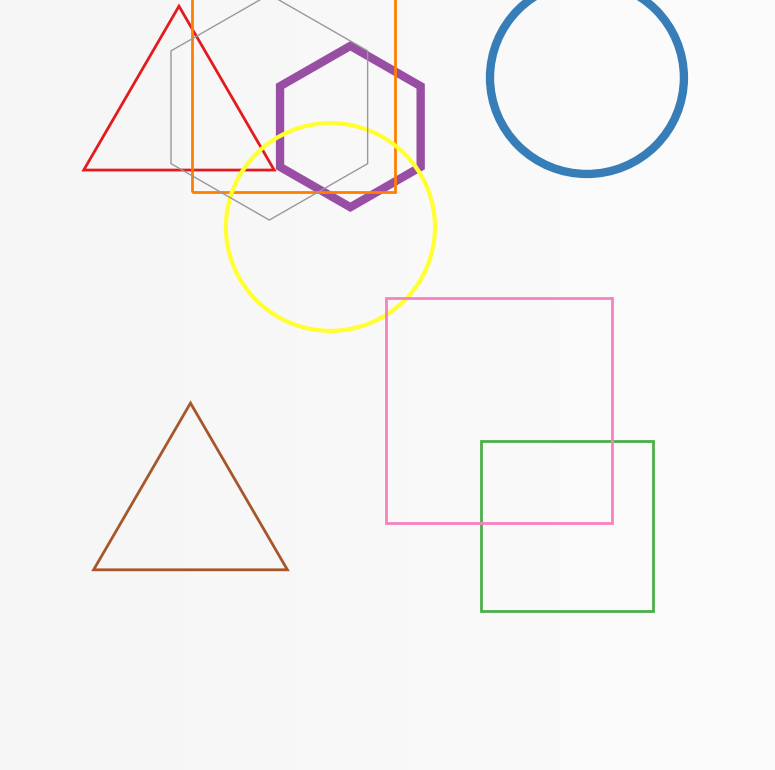[{"shape": "triangle", "thickness": 1, "radius": 0.71, "center": [0.231, 0.85]}, {"shape": "circle", "thickness": 3, "radius": 0.63, "center": [0.757, 0.899]}, {"shape": "square", "thickness": 1, "radius": 0.55, "center": [0.732, 0.317]}, {"shape": "hexagon", "thickness": 3, "radius": 0.52, "center": [0.452, 0.836]}, {"shape": "square", "thickness": 1, "radius": 0.65, "center": [0.379, 0.881]}, {"shape": "circle", "thickness": 1.5, "radius": 0.67, "center": [0.426, 0.705]}, {"shape": "triangle", "thickness": 1, "radius": 0.72, "center": [0.246, 0.332]}, {"shape": "square", "thickness": 1, "radius": 0.73, "center": [0.644, 0.467]}, {"shape": "hexagon", "thickness": 0.5, "radius": 0.73, "center": [0.348, 0.861]}]